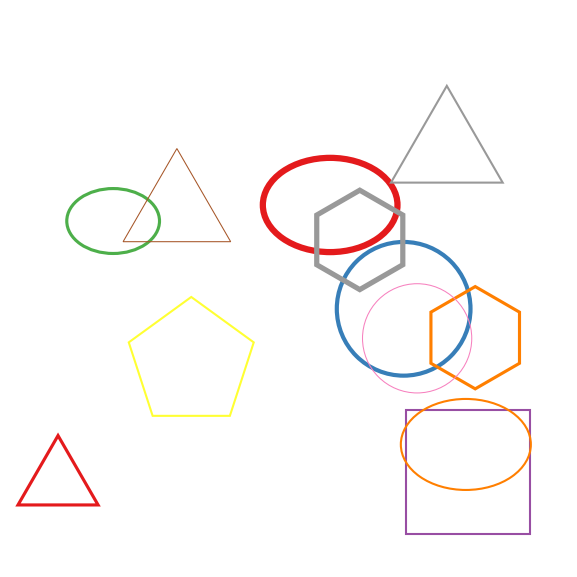[{"shape": "oval", "thickness": 3, "radius": 0.58, "center": [0.572, 0.644]}, {"shape": "triangle", "thickness": 1.5, "radius": 0.4, "center": [0.1, 0.165]}, {"shape": "circle", "thickness": 2, "radius": 0.58, "center": [0.699, 0.464]}, {"shape": "oval", "thickness": 1.5, "radius": 0.4, "center": [0.196, 0.616]}, {"shape": "square", "thickness": 1, "radius": 0.54, "center": [0.811, 0.182]}, {"shape": "hexagon", "thickness": 1.5, "radius": 0.44, "center": [0.823, 0.414]}, {"shape": "oval", "thickness": 1, "radius": 0.56, "center": [0.807, 0.23]}, {"shape": "pentagon", "thickness": 1, "radius": 0.57, "center": [0.331, 0.371]}, {"shape": "triangle", "thickness": 0.5, "radius": 0.54, "center": [0.306, 0.634]}, {"shape": "circle", "thickness": 0.5, "radius": 0.47, "center": [0.722, 0.413]}, {"shape": "triangle", "thickness": 1, "radius": 0.56, "center": [0.774, 0.739]}, {"shape": "hexagon", "thickness": 2.5, "radius": 0.43, "center": [0.623, 0.584]}]